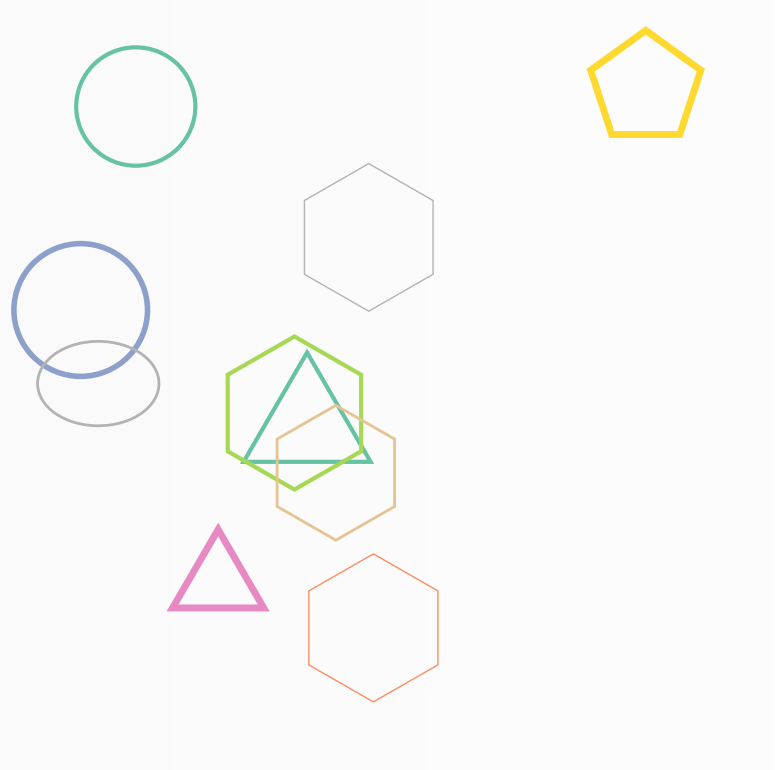[{"shape": "triangle", "thickness": 1.5, "radius": 0.47, "center": [0.396, 0.448]}, {"shape": "circle", "thickness": 1.5, "radius": 0.38, "center": [0.175, 0.862]}, {"shape": "hexagon", "thickness": 0.5, "radius": 0.48, "center": [0.482, 0.185]}, {"shape": "circle", "thickness": 2, "radius": 0.43, "center": [0.104, 0.597]}, {"shape": "triangle", "thickness": 2.5, "radius": 0.34, "center": [0.281, 0.244]}, {"shape": "hexagon", "thickness": 1.5, "radius": 0.5, "center": [0.38, 0.464]}, {"shape": "pentagon", "thickness": 2.5, "radius": 0.37, "center": [0.833, 0.886]}, {"shape": "hexagon", "thickness": 1, "radius": 0.44, "center": [0.433, 0.386]}, {"shape": "oval", "thickness": 1, "radius": 0.39, "center": [0.127, 0.502]}, {"shape": "hexagon", "thickness": 0.5, "radius": 0.48, "center": [0.476, 0.692]}]